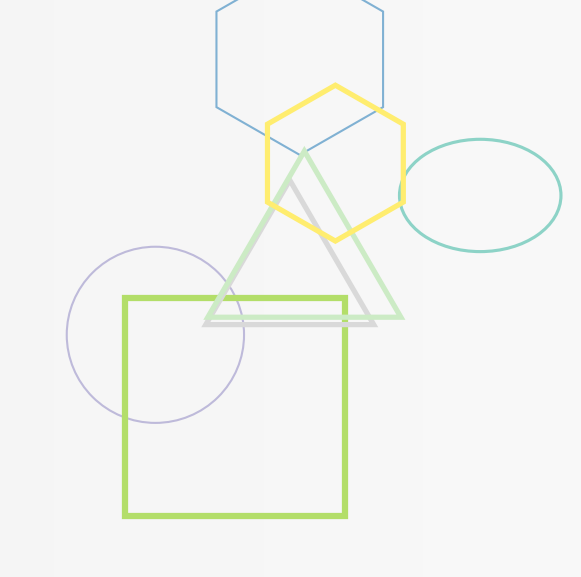[{"shape": "oval", "thickness": 1.5, "radius": 0.69, "center": [0.826, 0.661]}, {"shape": "circle", "thickness": 1, "radius": 0.76, "center": [0.267, 0.419]}, {"shape": "hexagon", "thickness": 1, "radius": 0.83, "center": [0.516, 0.896]}, {"shape": "square", "thickness": 3, "radius": 0.95, "center": [0.405, 0.294]}, {"shape": "triangle", "thickness": 2.5, "radius": 0.83, "center": [0.499, 0.52]}, {"shape": "triangle", "thickness": 2.5, "radius": 0.96, "center": [0.524, 0.546]}, {"shape": "hexagon", "thickness": 2.5, "radius": 0.67, "center": [0.577, 0.717]}]